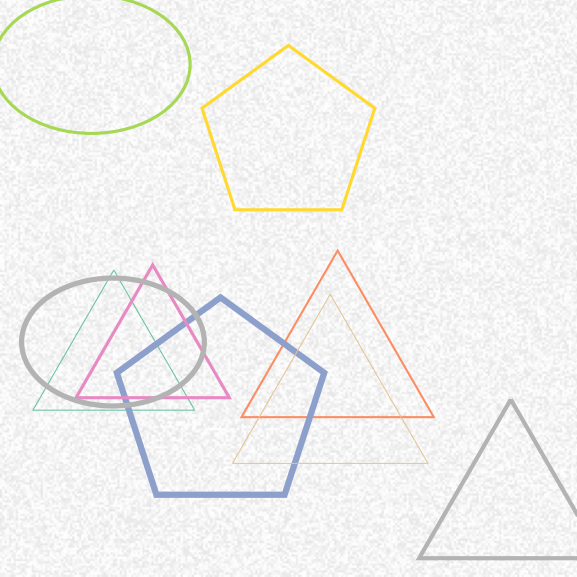[{"shape": "triangle", "thickness": 0.5, "radius": 0.81, "center": [0.197, 0.37]}, {"shape": "triangle", "thickness": 1, "radius": 0.96, "center": [0.585, 0.373]}, {"shape": "pentagon", "thickness": 3, "radius": 0.94, "center": [0.382, 0.295]}, {"shape": "triangle", "thickness": 1.5, "radius": 0.77, "center": [0.264, 0.387]}, {"shape": "oval", "thickness": 1.5, "radius": 0.85, "center": [0.159, 0.888]}, {"shape": "pentagon", "thickness": 1.5, "radius": 0.79, "center": [0.499, 0.763]}, {"shape": "triangle", "thickness": 0.5, "radius": 0.98, "center": [0.572, 0.294]}, {"shape": "oval", "thickness": 2.5, "radius": 0.79, "center": [0.196, 0.407]}, {"shape": "triangle", "thickness": 2, "radius": 0.92, "center": [0.884, 0.124]}]